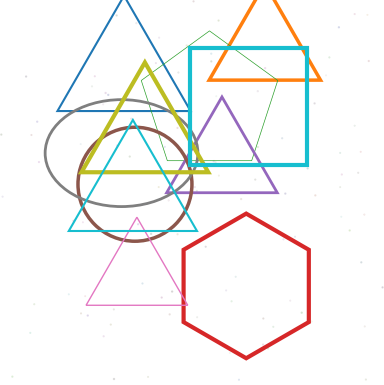[{"shape": "triangle", "thickness": 1.5, "radius": 1.0, "center": [0.322, 0.811]}, {"shape": "triangle", "thickness": 2.5, "radius": 0.83, "center": [0.688, 0.875]}, {"shape": "pentagon", "thickness": 0.5, "radius": 0.93, "center": [0.544, 0.733]}, {"shape": "hexagon", "thickness": 3, "radius": 0.94, "center": [0.64, 0.257]}, {"shape": "triangle", "thickness": 2, "radius": 0.83, "center": [0.577, 0.582]}, {"shape": "circle", "thickness": 2.5, "radius": 0.74, "center": [0.351, 0.521]}, {"shape": "triangle", "thickness": 1, "radius": 0.76, "center": [0.356, 0.283]}, {"shape": "oval", "thickness": 2, "radius": 0.99, "center": [0.316, 0.602]}, {"shape": "triangle", "thickness": 3, "radius": 0.95, "center": [0.376, 0.648]}, {"shape": "square", "thickness": 3, "radius": 0.76, "center": [0.645, 0.723]}, {"shape": "triangle", "thickness": 1.5, "radius": 0.96, "center": [0.345, 0.496]}]